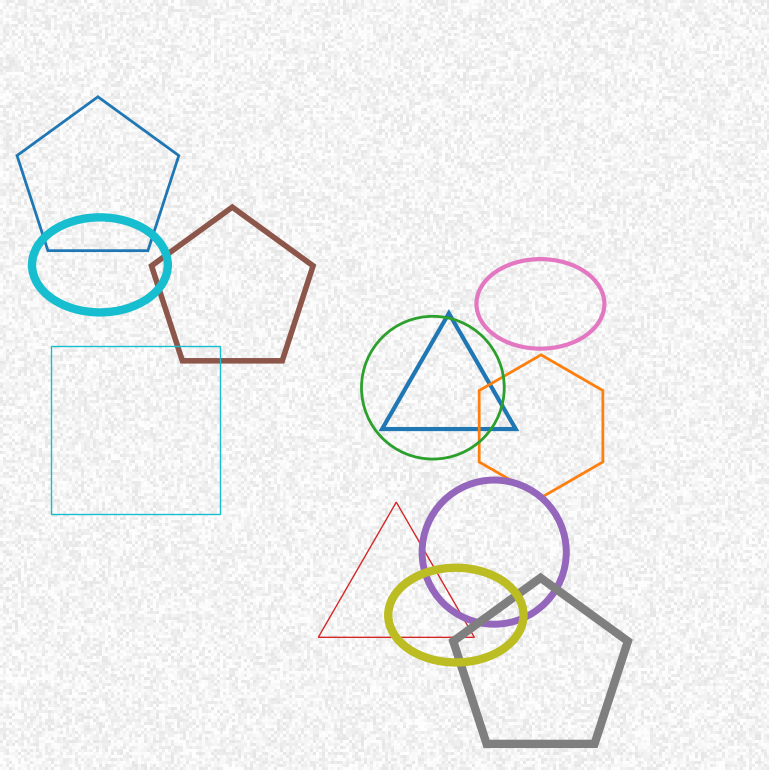[{"shape": "triangle", "thickness": 1.5, "radius": 0.5, "center": [0.583, 0.493]}, {"shape": "pentagon", "thickness": 1, "radius": 0.55, "center": [0.127, 0.764]}, {"shape": "hexagon", "thickness": 1, "radius": 0.46, "center": [0.703, 0.446]}, {"shape": "circle", "thickness": 1, "radius": 0.46, "center": [0.562, 0.497]}, {"shape": "triangle", "thickness": 0.5, "radius": 0.59, "center": [0.515, 0.231]}, {"shape": "circle", "thickness": 2.5, "radius": 0.47, "center": [0.642, 0.283]}, {"shape": "pentagon", "thickness": 2, "radius": 0.55, "center": [0.302, 0.621]}, {"shape": "oval", "thickness": 1.5, "radius": 0.42, "center": [0.702, 0.605]}, {"shape": "pentagon", "thickness": 3, "radius": 0.6, "center": [0.702, 0.13]}, {"shape": "oval", "thickness": 3, "radius": 0.44, "center": [0.592, 0.201]}, {"shape": "square", "thickness": 0.5, "radius": 0.55, "center": [0.176, 0.442]}, {"shape": "oval", "thickness": 3, "radius": 0.44, "center": [0.13, 0.656]}]